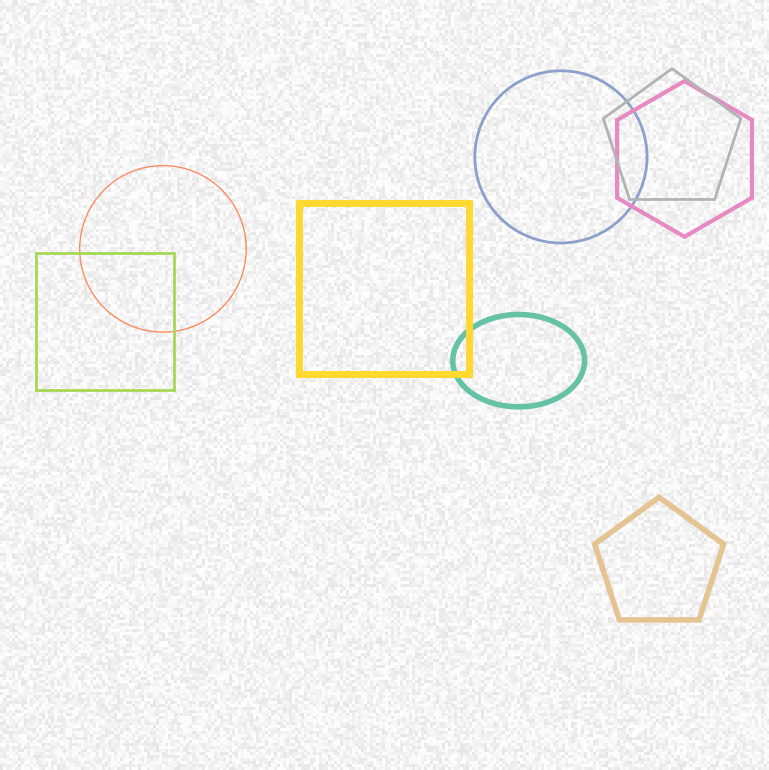[{"shape": "oval", "thickness": 2, "radius": 0.43, "center": [0.674, 0.532]}, {"shape": "circle", "thickness": 0.5, "radius": 0.54, "center": [0.212, 0.677]}, {"shape": "circle", "thickness": 1, "radius": 0.56, "center": [0.728, 0.796]}, {"shape": "hexagon", "thickness": 1.5, "radius": 0.51, "center": [0.889, 0.794]}, {"shape": "square", "thickness": 1, "radius": 0.45, "center": [0.137, 0.583]}, {"shape": "square", "thickness": 2.5, "radius": 0.55, "center": [0.499, 0.625]}, {"shape": "pentagon", "thickness": 2, "radius": 0.44, "center": [0.856, 0.266]}, {"shape": "pentagon", "thickness": 1, "radius": 0.47, "center": [0.873, 0.817]}]